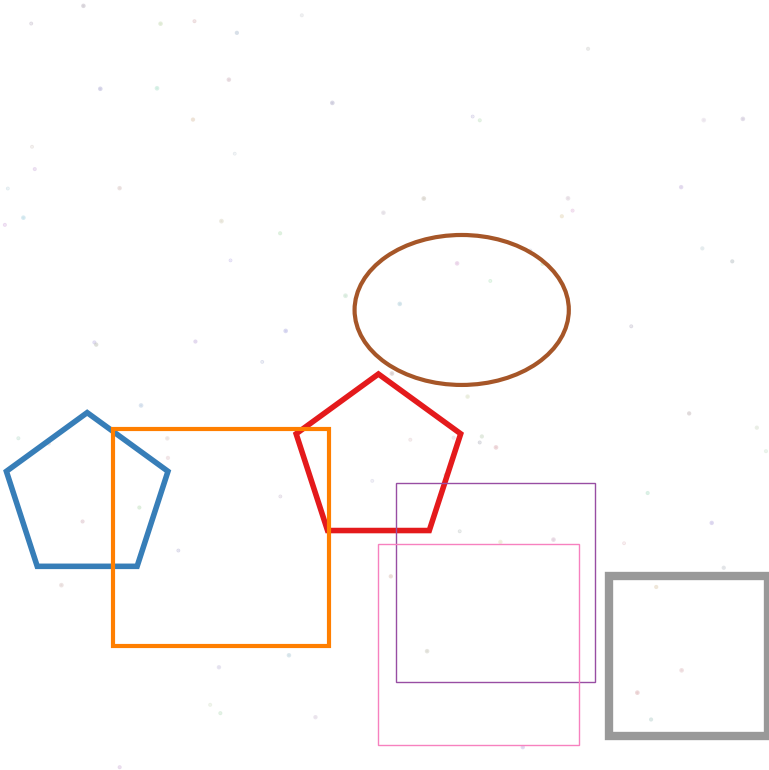[{"shape": "pentagon", "thickness": 2, "radius": 0.56, "center": [0.491, 0.402]}, {"shape": "pentagon", "thickness": 2, "radius": 0.55, "center": [0.113, 0.354]}, {"shape": "square", "thickness": 0.5, "radius": 0.65, "center": [0.644, 0.243]}, {"shape": "square", "thickness": 1.5, "radius": 0.7, "center": [0.287, 0.302]}, {"shape": "oval", "thickness": 1.5, "radius": 0.7, "center": [0.6, 0.597]}, {"shape": "square", "thickness": 0.5, "radius": 0.65, "center": [0.621, 0.163]}, {"shape": "square", "thickness": 3, "radius": 0.52, "center": [0.894, 0.148]}]